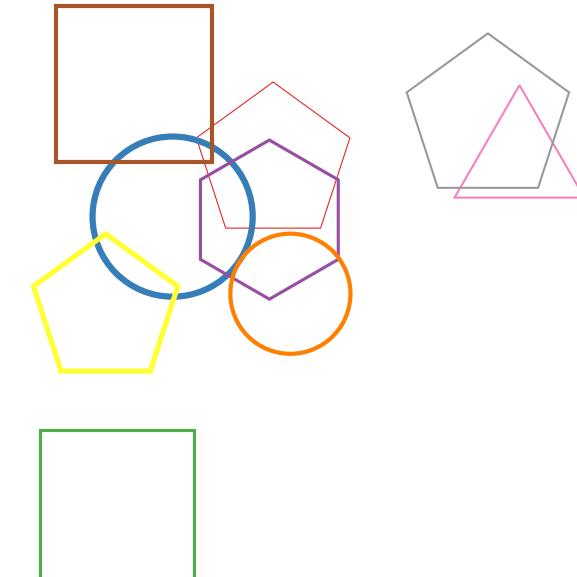[{"shape": "pentagon", "thickness": 0.5, "radius": 0.7, "center": [0.473, 0.717]}, {"shape": "circle", "thickness": 3, "radius": 0.69, "center": [0.299, 0.624]}, {"shape": "square", "thickness": 1.5, "radius": 0.67, "center": [0.202, 0.121]}, {"shape": "hexagon", "thickness": 1.5, "radius": 0.69, "center": [0.466, 0.619]}, {"shape": "circle", "thickness": 2, "radius": 0.52, "center": [0.503, 0.49]}, {"shape": "pentagon", "thickness": 2.5, "radius": 0.66, "center": [0.183, 0.463]}, {"shape": "square", "thickness": 2, "radius": 0.68, "center": [0.232, 0.854]}, {"shape": "triangle", "thickness": 1, "radius": 0.65, "center": [0.9, 0.722]}, {"shape": "pentagon", "thickness": 1, "radius": 0.74, "center": [0.845, 0.793]}]